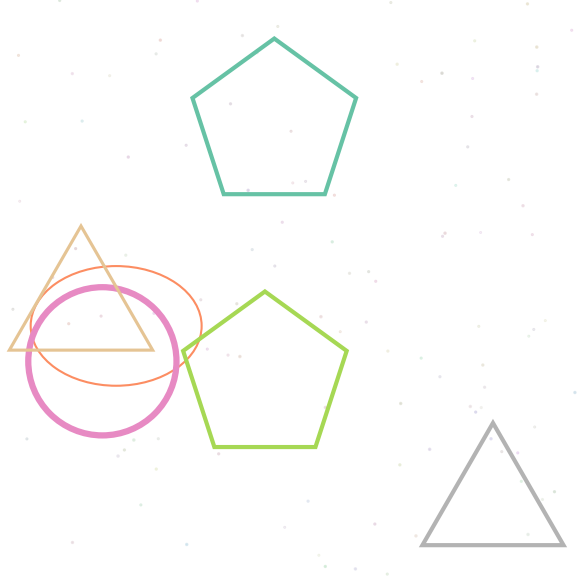[{"shape": "pentagon", "thickness": 2, "radius": 0.74, "center": [0.475, 0.783]}, {"shape": "oval", "thickness": 1, "radius": 0.74, "center": [0.201, 0.435]}, {"shape": "circle", "thickness": 3, "radius": 0.64, "center": [0.177, 0.374]}, {"shape": "pentagon", "thickness": 2, "radius": 0.74, "center": [0.459, 0.345]}, {"shape": "triangle", "thickness": 1.5, "radius": 0.72, "center": [0.14, 0.464]}, {"shape": "triangle", "thickness": 2, "radius": 0.71, "center": [0.854, 0.126]}]